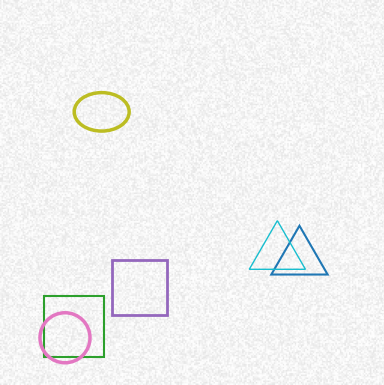[{"shape": "triangle", "thickness": 1.5, "radius": 0.42, "center": [0.778, 0.329]}, {"shape": "square", "thickness": 1.5, "radius": 0.39, "center": [0.193, 0.152]}, {"shape": "square", "thickness": 2, "radius": 0.36, "center": [0.362, 0.253]}, {"shape": "circle", "thickness": 2.5, "radius": 0.32, "center": [0.169, 0.123]}, {"shape": "oval", "thickness": 2.5, "radius": 0.36, "center": [0.264, 0.71]}, {"shape": "triangle", "thickness": 1, "radius": 0.42, "center": [0.72, 0.343]}]